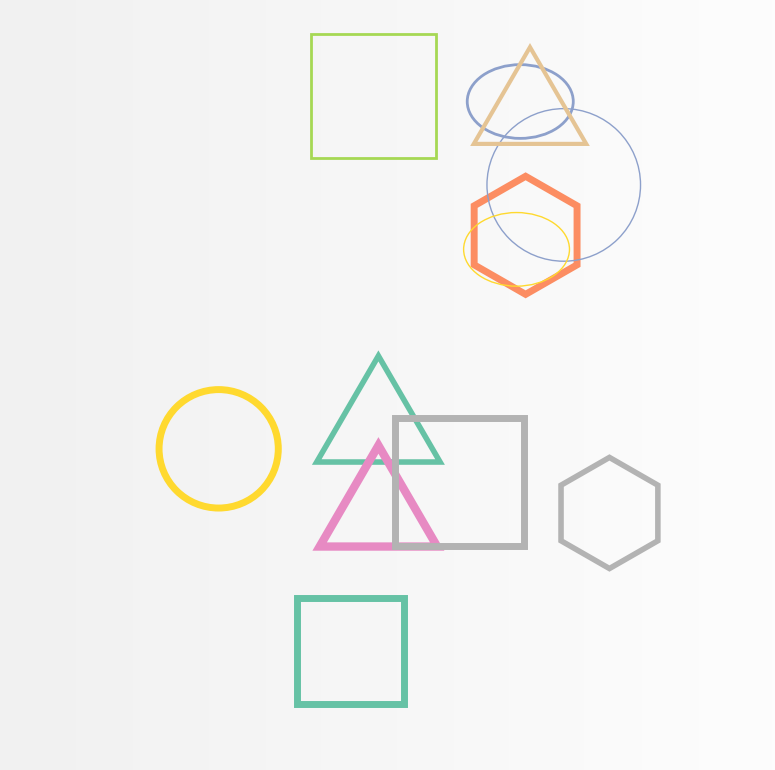[{"shape": "triangle", "thickness": 2, "radius": 0.46, "center": [0.488, 0.446]}, {"shape": "square", "thickness": 2.5, "radius": 0.34, "center": [0.452, 0.154]}, {"shape": "hexagon", "thickness": 2.5, "radius": 0.38, "center": [0.678, 0.694]}, {"shape": "oval", "thickness": 1, "radius": 0.34, "center": [0.671, 0.868]}, {"shape": "circle", "thickness": 0.5, "radius": 0.5, "center": [0.727, 0.76]}, {"shape": "triangle", "thickness": 3, "radius": 0.44, "center": [0.488, 0.334]}, {"shape": "square", "thickness": 1, "radius": 0.4, "center": [0.482, 0.875]}, {"shape": "circle", "thickness": 2.5, "radius": 0.38, "center": [0.282, 0.417]}, {"shape": "oval", "thickness": 0.5, "radius": 0.34, "center": [0.667, 0.676]}, {"shape": "triangle", "thickness": 1.5, "radius": 0.42, "center": [0.684, 0.855]}, {"shape": "hexagon", "thickness": 2, "radius": 0.36, "center": [0.786, 0.334]}, {"shape": "square", "thickness": 2.5, "radius": 0.42, "center": [0.593, 0.374]}]